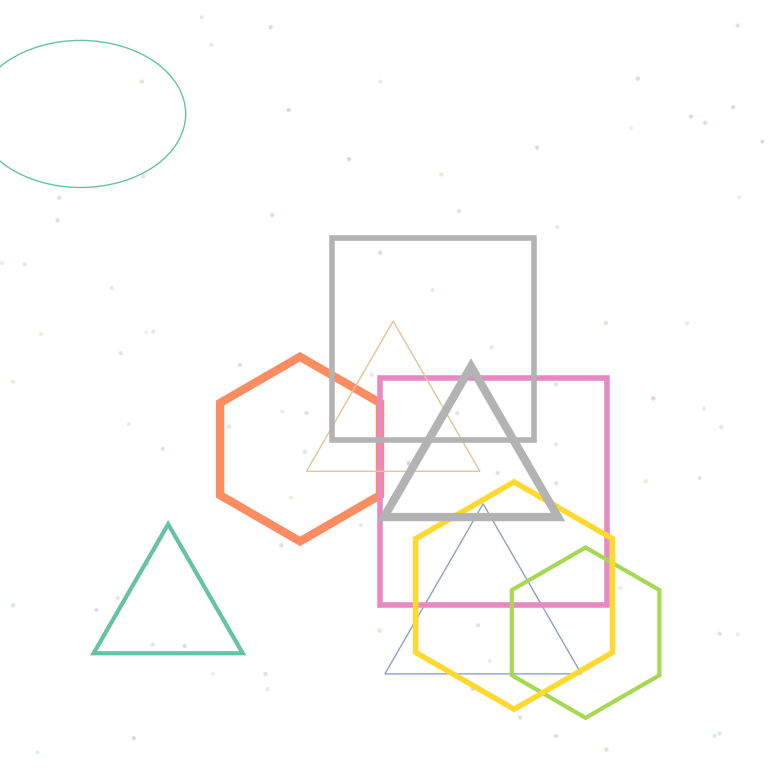[{"shape": "triangle", "thickness": 1.5, "radius": 0.56, "center": [0.218, 0.208]}, {"shape": "oval", "thickness": 0.5, "radius": 0.68, "center": [0.105, 0.852]}, {"shape": "hexagon", "thickness": 3, "radius": 0.6, "center": [0.39, 0.417]}, {"shape": "triangle", "thickness": 0.5, "radius": 0.74, "center": [0.627, 0.198]}, {"shape": "square", "thickness": 2, "radius": 0.74, "center": [0.641, 0.361]}, {"shape": "hexagon", "thickness": 1.5, "radius": 0.55, "center": [0.761, 0.178]}, {"shape": "hexagon", "thickness": 2, "radius": 0.74, "center": [0.668, 0.227]}, {"shape": "triangle", "thickness": 0.5, "radius": 0.65, "center": [0.511, 0.453]}, {"shape": "triangle", "thickness": 3, "radius": 0.65, "center": [0.612, 0.394]}, {"shape": "square", "thickness": 2, "radius": 0.66, "center": [0.562, 0.56]}]